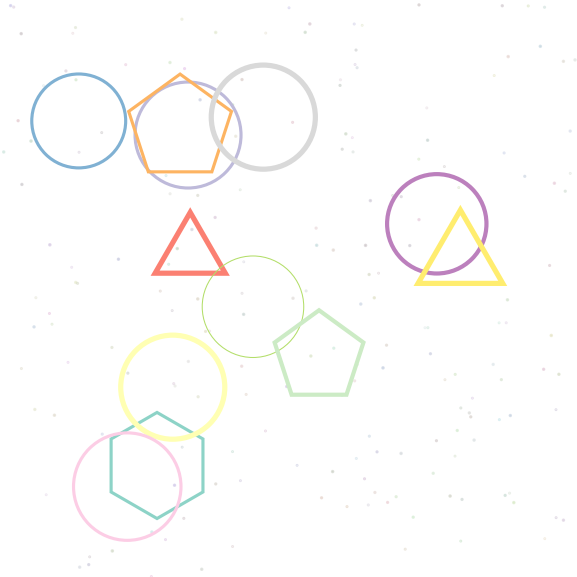[{"shape": "hexagon", "thickness": 1.5, "radius": 0.46, "center": [0.272, 0.193]}, {"shape": "circle", "thickness": 2.5, "radius": 0.45, "center": [0.299, 0.329]}, {"shape": "circle", "thickness": 1.5, "radius": 0.46, "center": [0.326, 0.765]}, {"shape": "triangle", "thickness": 2.5, "radius": 0.35, "center": [0.329, 0.561]}, {"shape": "circle", "thickness": 1.5, "radius": 0.41, "center": [0.136, 0.79]}, {"shape": "pentagon", "thickness": 1.5, "radius": 0.47, "center": [0.312, 0.777]}, {"shape": "circle", "thickness": 0.5, "radius": 0.44, "center": [0.438, 0.468]}, {"shape": "circle", "thickness": 1.5, "radius": 0.47, "center": [0.22, 0.157]}, {"shape": "circle", "thickness": 2.5, "radius": 0.45, "center": [0.456, 0.796]}, {"shape": "circle", "thickness": 2, "radius": 0.43, "center": [0.756, 0.612]}, {"shape": "pentagon", "thickness": 2, "radius": 0.4, "center": [0.552, 0.381]}, {"shape": "triangle", "thickness": 2.5, "radius": 0.42, "center": [0.797, 0.551]}]